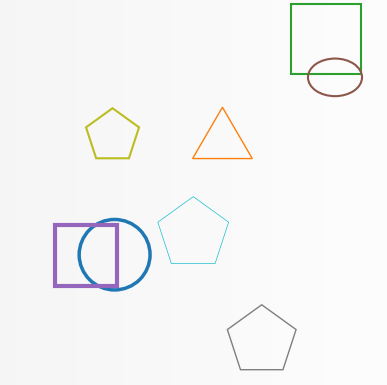[{"shape": "circle", "thickness": 2.5, "radius": 0.46, "center": [0.296, 0.338]}, {"shape": "triangle", "thickness": 1, "radius": 0.44, "center": [0.574, 0.633]}, {"shape": "square", "thickness": 1.5, "radius": 0.45, "center": [0.842, 0.899]}, {"shape": "square", "thickness": 3, "radius": 0.4, "center": [0.222, 0.336]}, {"shape": "oval", "thickness": 1.5, "radius": 0.35, "center": [0.865, 0.799]}, {"shape": "pentagon", "thickness": 1, "radius": 0.47, "center": [0.675, 0.115]}, {"shape": "pentagon", "thickness": 1.5, "radius": 0.36, "center": [0.29, 0.647]}, {"shape": "pentagon", "thickness": 0.5, "radius": 0.48, "center": [0.499, 0.393]}]